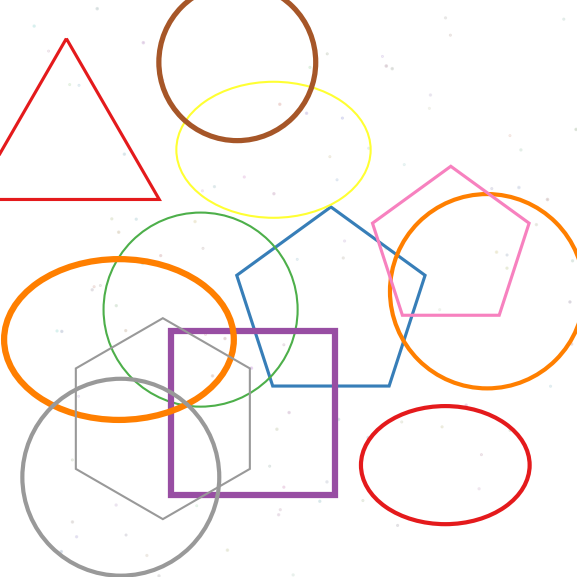[{"shape": "oval", "thickness": 2, "radius": 0.73, "center": [0.771, 0.194]}, {"shape": "triangle", "thickness": 1.5, "radius": 0.93, "center": [0.115, 0.747]}, {"shape": "pentagon", "thickness": 1.5, "radius": 0.86, "center": [0.573, 0.469]}, {"shape": "circle", "thickness": 1, "radius": 0.84, "center": [0.347, 0.463]}, {"shape": "square", "thickness": 3, "radius": 0.71, "center": [0.438, 0.284]}, {"shape": "circle", "thickness": 2, "radius": 0.84, "center": [0.844, 0.495]}, {"shape": "oval", "thickness": 3, "radius": 0.99, "center": [0.206, 0.411]}, {"shape": "oval", "thickness": 1, "radius": 0.84, "center": [0.474, 0.74]}, {"shape": "circle", "thickness": 2.5, "radius": 0.68, "center": [0.411, 0.891]}, {"shape": "pentagon", "thickness": 1.5, "radius": 0.71, "center": [0.781, 0.569]}, {"shape": "hexagon", "thickness": 1, "radius": 0.87, "center": [0.282, 0.274]}, {"shape": "circle", "thickness": 2, "radius": 0.85, "center": [0.209, 0.173]}]